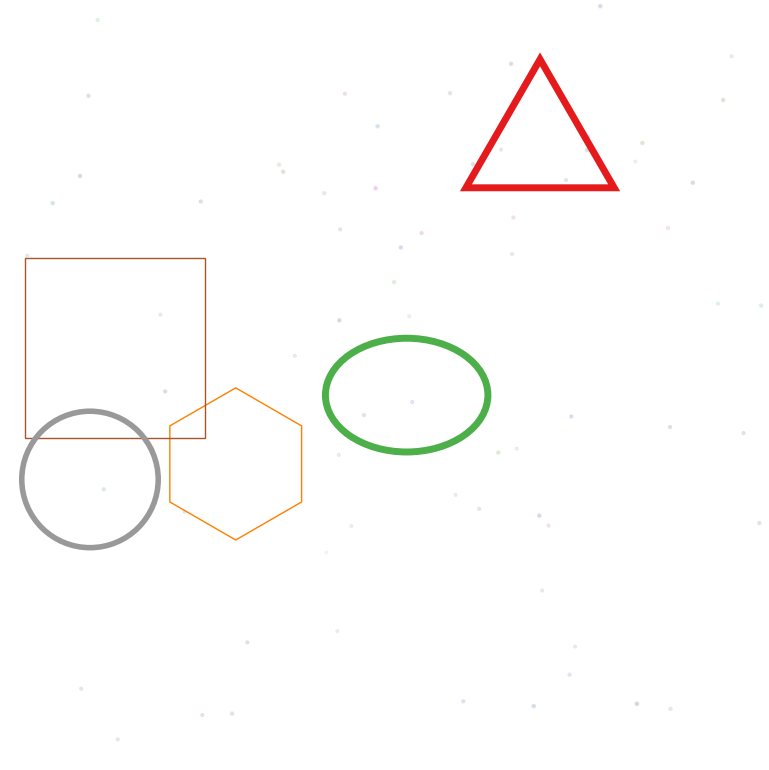[{"shape": "triangle", "thickness": 2.5, "radius": 0.56, "center": [0.701, 0.812]}, {"shape": "oval", "thickness": 2.5, "radius": 0.53, "center": [0.528, 0.487]}, {"shape": "hexagon", "thickness": 0.5, "radius": 0.49, "center": [0.306, 0.397]}, {"shape": "square", "thickness": 0.5, "radius": 0.59, "center": [0.149, 0.548]}, {"shape": "circle", "thickness": 2, "radius": 0.44, "center": [0.117, 0.377]}]